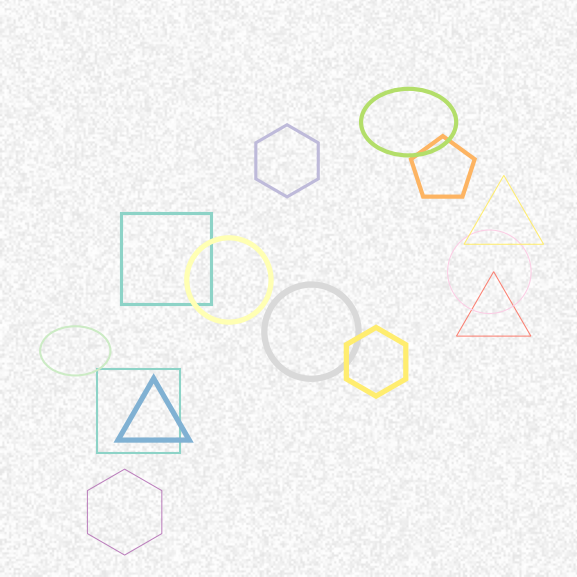[{"shape": "square", "thickness": 1, "radius": 0.36, "center": [0.24, 0.288]}, {"shape": "square", "thickness": 1.5, "radius": 0.39, "center": [0.288, 0.552]}, {"shape": "circle", "thickness": 2.5, "radius": 0.36, "center": [0.396, 0.514]}, {"shape": "hexagon", "thickness": 1.5, "radius": 0.31, "center": [0.497, 0.721]}, {"shape": "triangle", "thickness": 0.5, "radius": 0.37, "center": [0.855, 0.454]}, {"shape": "triangle", "thickness": 2.5, "radius": 0.36, "center": [0.266, 0.273]}, {"shape": "pentagon", "thickness": 2, "radius": 0.29, "center": [0.767, 0.706]}, {"shape": "oval", "thickness": 2, "radius": 0.41, "center": [0.708, 0.788]}, {"shape": "circle", "thickness": 0.5, "radius": 0.36, "center": [0.847, 0.529]}, {"shape": "circle", "thickness": 3, "radius": 0.41, "center": [0.539, 0.425]}, {"shape": "hexagon", "thickness": 0.5, "radius": 0.37, "center": [0.216, 0.112]}, {"shape": "oval", "thickness": 1, "radius": 0.3, "center": [0.13, 0.392]}, {"shape": "hexagon", "thickness": 2.5, "radius": 0.3, "center": [0.651, 0.373]}, {"shape": "triangle", "thickness": 0.5, "radius": 0.4, "center": [0.872, 0.616]}]